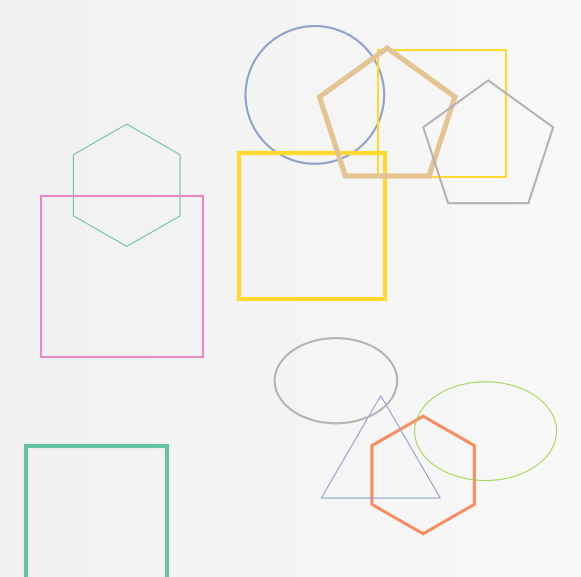[{"shape": "hexagon", "thickness": 0.5, "radius": 0.53, "center": [0.218, 0.678]}, {"shape": "square", "thickness": 2, "radius": 0.61, "center": [0.166, 0.105]}, {"shape": "hexagon", "thickness": 1.5, "radius": 0.51, "center": [0.728, 0.177]}, {"shape": "triangle", "thickness": 0.5, "radius": 0.59, "center": [0.655, 0.196]}, {"shape": "circle", "thickness": 1, "radius": 0.6, "center": [0.542, 0.835]}, {"shape": "square", "thickness": 1, "radius": 0.7, "center": [0.21, 0.521]}, {"shape": "oval", "thickness": 0.5, "radius": 0.61, "center": [0.835, 0.253]}, {"shape": "square", "thickness": 1, "radius": 0.55, "center": [0.761, 0.803]}, {"shape": "square", "thickness": 2, "radius": 0.63, "center": [0.537, 0.608]}, {"shape": "pentagon", "thickness": 2.5, "radius": 0.61, "center": [0.666, 0.793]}, {"shape": "pentagon", "thickness": 1, "radius": 0.59, "center": [0.84, 0.742]}, {"shape": "oval", "thickness": 1, "radius": 0.53, "center": [0.578, 0.34]}]